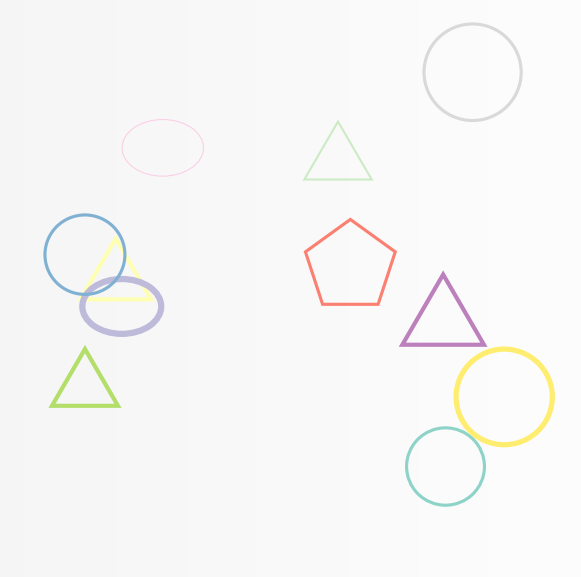[{"shape": "circle", "thickness": 1.5, "radius": 0.33, "center": [0.766, 0.191]}, {"shape": "triangle", "thickness": 2, "radius": 0.35, "center": [0.199, 0.516]}, {"shape": "oval", "thickness": 3, "radius": 0.34, "center": [0.21, 0.469]}, {"shape": "pentagon", "thickness": 1.5, "radius": 0.41, "center": [0.603, 0.538]}, {"shape": "circle", "thickness": 1.5, "radius": 0.34, "center": [0.146, 0.558]}, {"shape": "triangle", "thickness": 2, "radius": 0.33, "center": [0.146, 0.329]}, {"shape": "oval", "thickness": 0.5, "radius": 0.35, "center": [0.28, 0.743]}, {"shape": "circle", "thickness": 1.5, "radius": 0.42, "center": [0.813, 0.874]}, {"shape": "triangle", "thickness": 2, "radius": 0.41, "center": [0.762, 0.443]}, {"shape": "triangle", "thickness": 1, "radius": 0.33, "center": [0.582, 0.722]}, {"shape": "circle", "thickness": 2.5, "radius": 0.41, "center": [0.867, 0.312]}]